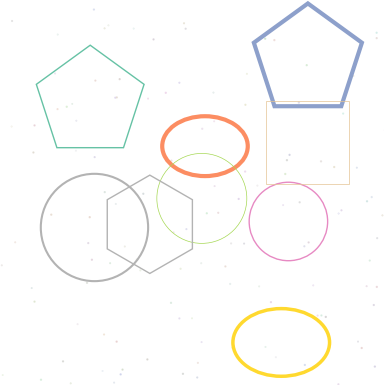[{"shape": "pentagon", "thickness": 1, "radius": 0.74, "center": [0.234, 0.735]}, {"shape": "oval", "thickness": 3, "radius": 0.56, "center": [0.532, 0.62]}, {"shape": "pentagon", "thickness": 3, "radius": 0.74, "center": [0.8, 0.843]}, {"shape": "circle", "thickness": 1, "radius": 0.51, "center": [0.749, 0.425]}, {"shape": "circle", "thickness": 0.5, "radius": 0.58, "center": [0.524, 0.485]}, {"shape": "oval", "thickness": 2.5, "radius": 0.63, "center": [0.73, 0.111]}, {"shape": "square", "thickness": 0.5, "radius": 0.54, "center": [0.799, 0.629]}, {"shape": "hexagon", "thickness": 1, "radius": 0.64, "center": [0.389, 0.417]}, {"shape": "circle", "thickness": 1.5, "radius": 0.7, "center": [0.245, 0.409]}]